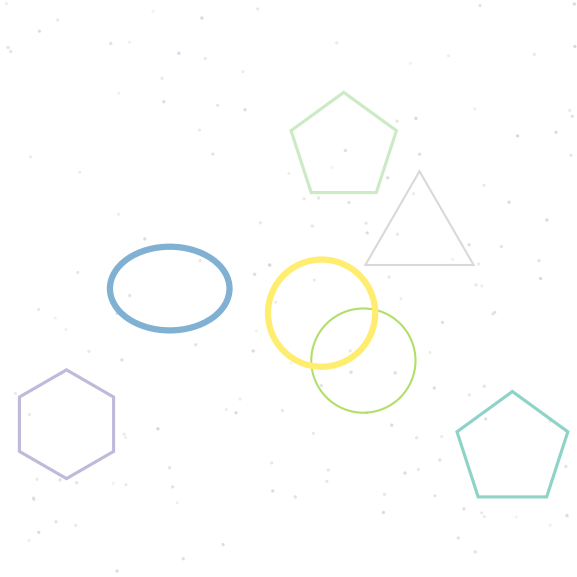[{"shape": "pentagon", "thickness": 1.5, "radius": 0.5, "center": [0.887, 0.22]}, {"shape": "hexagon", "thickness": 1.5, "radius": 0.47, "center": [0.115, 0.265]}, {"shape": "oval", "thickness": 3, "radius": 0.52, "center": [0.294, 0.499]}, {"shape": "circle", "thickness": 1, "radius": 0.45, "center": [0.629, 0.375]}, {"shape": "triangle", "thickness": 1, "radius": 0.54, "center": [0.726, 0.594]}, {"shape": "pentagon", "thickness": 1.5, "radius": 0.48, "center": [0.595, 0.743]}, {"shape": "circle", "thickness": 3, "radius": 0.46, "center": [0.557, 0.457]}]